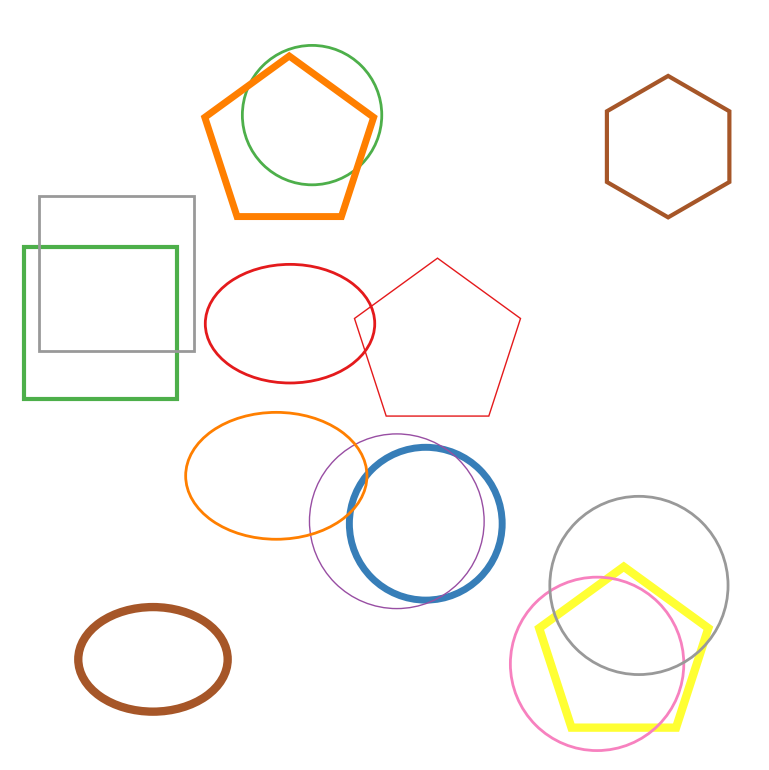[{"shape": "pentagon", "thickness": 0.5, "radius": 0.57, "center": [0.568, 0.551]}, {"shape": "oval", "thickness": 1, "radius": 0.55, "center": [0.377, 0.58]}, {"shape": "circle", "thickness": 2.5, "radius": 0.5, "center": [0.553, 0.32]}, {"shape": "square", "thickness": 1.5, "radius": 0.49, "center": [0.13, 0.58]}, {"shape": "circle", "thickness": 1, "radius": 0.45, "center": [0.405, 0.851]}, {"shape": "circle", "thickness": 0.5, "radius": 0.57, "center": [0.515, 0.323]}, {"shape": "pentagon", "thickness": 2.5, "radius": 0.58, "center": [0.376, 0.812]}, {"shape": "oval", "thickness": 1, "radius": 0.59, "center": [0.359, 0.382]}, {"shape": "pentagon", "thickness": 3, "radius": 0.58, "center": [0.81, 0.148]}, {"shape": "oval", "thickness": 3, "radius": 0.49, "center": [0.199, 0.144]}, {"shape": "hexagon", "thickness": 1.5, "radius": 0.46, "center": [0.868, 0.81]}, {"shape": "circle", "thickness": 1, "radius": 0.56, "center": [0.775, 0.138]}, {"shape": "circle", "thickness": 1, "radius": 0.58, "center": [0.83, 0.24]}, {"shape": "square", "thickness": 1, "radius": 0.5, "center": [0.151, 0.645]}]